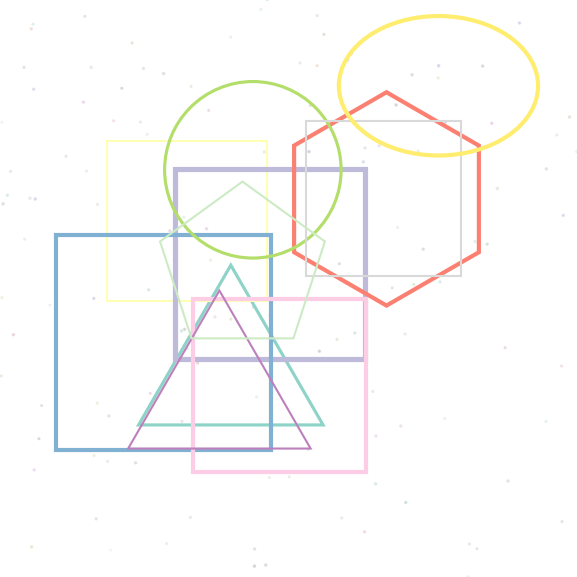[{"shape": "triangle", "thickness": 1.5, "radius": 0.92, "center": [0.4, 0.356]}, {"shape": "square", "thickness": 1, "radius": 0.69, "center": [0.323, 0.617]}, {"shape": "square", "thickness": 2.5, "radius": 0.82, "center": [0.467, 0.542]}, {"shape": "hexagon", "thickness": 2, "radius": 0.92, "center": [0.669, 0.655]}, {"shape": "square", "thickness": 2, "radius": 0.93, "center": [0.283, 0.406]}, {"shape": "circle", "thickness": 1.5, "radius": 0.76, "center": [0.438, 0.705]}, {"shape": "square", "thickness": 2, "radius": 0.75, "center": [0.484, 0.332]}, {"shape": "square", "thickness": 1, "radius": 0.67, "center": [0.664, 0.655]}, {"shape": "triangle", "thickness": 1, "radius": 0.91, "center": [0.38, 0.314]}, {"shape": "pentagon", "thickness": 1, "radius": 0.75, "center": [0.42, 0.535]}, {"shape": "oval", "thickness": 2, "radius": 0.86, "center": [0.759, 0.851]}]